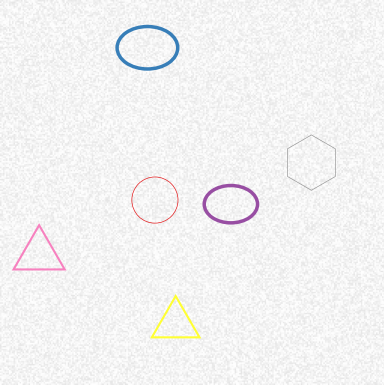[{"shape": "circle", "thickness": 0.5, "radius": 0.3, "center": [0.402, 0.48]}, {"shape": "oval", "thickness": 2.5, "radius": 0.39, "center": [0.383, 0.876]}, {"shape": "oval", "thickness": 2.5, "radius": 0.35, "center": [0.6, 0.47]}, {"shape": "triangle", "thickness": 1.5, "radius": 0.36, "center": [0.456, 0.16]}, {"shape": "triangle", "thickness": 1.5, "radius": 0.38, "center": [0.102, 0.338]}, {"shape": "hexagon", "thickness": 0.5, "radius": 0.36, "center": [0.809, 0.578]}]